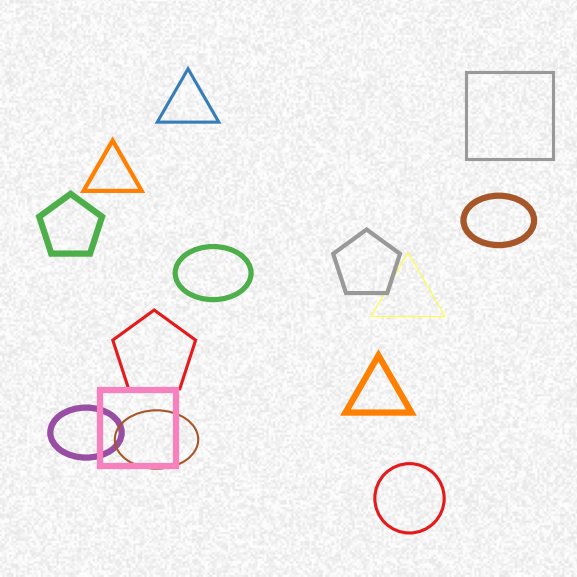[{"shape": "circle", "thickness": 1.5, "radius": 0.3, "center": [0.709, 0.136]}, {"shape": "pentagon", "thickness": 1.5, "radius": 0.38, "center": [0.267, 0.387]}, {"shape": "triangle", "thickness": 1.5, "radius": 0.31, "center": [0.326, 0.818]}, {"shape": "oval", "thickness": 2.5, "radius": 0.33, "center": [0.369, 0.526]}, {"shape": "pentagon", "thickness": 3, "radius": 0.29, "center": [0.122, 0.606]}, {"shape": "oval", "thickness": 3, "radius": 0.31, "center": [0.149, 0.25]}, {"shape": "triangle", "thickness": 2, "radius": 0.29, "center": [0.195, 0.698]}, {"shape": "triangle", "thickness": 3, "radius": 0.33, "center": [0.655, 0.318]}, {"shape": "triangle", "thickness": 0.5, "radius": 0.37, "center": [0.707, 0.488]}, {"shape": "oval", "thickness": 3, "radius": 0.31, "center": [0.864, 0.617]}, {"shape": "oval", "thickness": 1, "radius": 0.36, "center": [0.271, 0.238]}, {"shape": "square", "thickness": 3, "radius": 0.33, "center": [0.24, 0.258]}, {"shape": "pentagon", "thickness": 2, "radius": 0.3, "center": [0.635, 0.541]}, {"shape": "square", "thickness": 1.5, "radius": 0.38, "center": [0.882, 0.8]}]